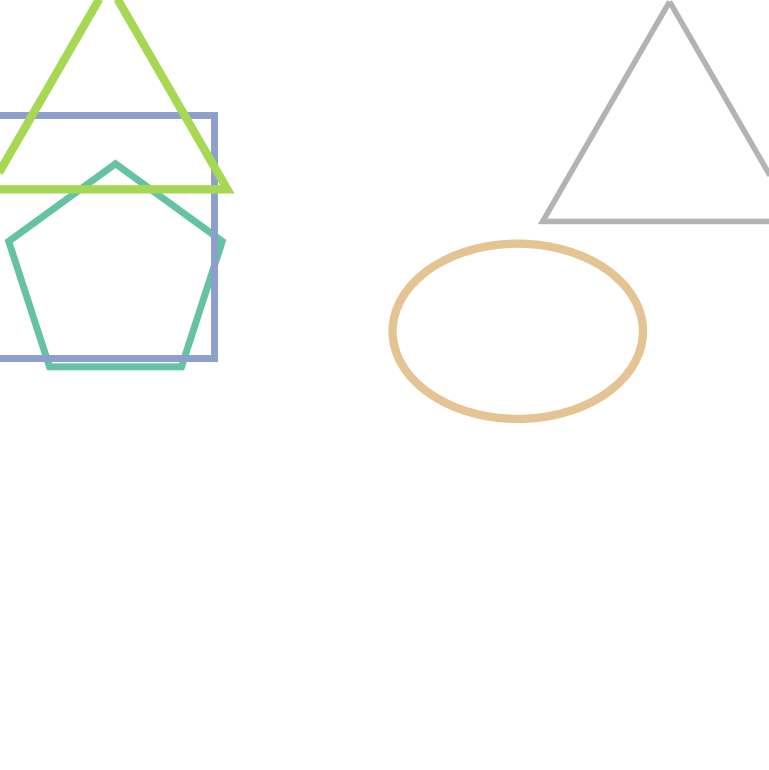[{"shape": "pentagon", "thickness": 2.5, "radius": 0.73, "center": [0.15, 0.642]}, {"shape": "square", "thickness": 2.5, "radius": 0.79, "center": [0.119, 0.693]}, {"shape": "triangle", "thickness": 3, "radius": 0.89, "center": [0.141, 0.843]}, {"shape": "oval", "thickness": 3, "radius": 0.81, "center": [0.672, 0.57]}, {"shape": "triangle", "thickness": 2, "radius": 0.95, "center": [0.87, 0.808]}]